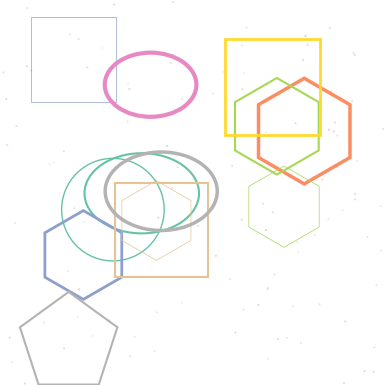[{"shape": "oval", "thickness": 1.5, "radius": 0.74, "center": [0.368, 0.498]}, {"shape": "circle", "thickness": 1, "radius": 0.67, "center": [0.293, 0.456]}, {"shape": "hexagon", "thickness": 2.5, "radius": 0.69, "center": [0.79, 0.659]}, {"shape": "hexagon", "thickness": 2, "radius": 0.58, "center": [0.216, 0.338]}, {"shape": "square", "thickness": 0.5, "radius": 0.55, "center": [0.191, 0.845]}, {"shape": "oval", "thickness": 3, "radius": 0.6, "center": [0.391, 0.78]}, {"shape": "hexagon", "thickness": 1.5, "radius": 0.63, "center": [0.719, 0.672]}, {"shape": "hexagon", "thickness": 0.5, "radius": 0.53, "center": [0.738, 0.463]}, {"shape": "square", "thickness": 2, "radius": 0.62, "center": [0.708, 0.774]}, {"shape": "square", "thickness": 1.5, "radius": 0.61, "center": [0.419, 0.402]}, {"shape": "hexagon", "thickness": 0.5, "radius": 0.52, "center": [0.406, 0.427]}, {"shape": "pentagon", "thickness": 1.5, "radius": 0.67, "center": [0.178, 0.109]}, {"shape": "oval", "thickness": 2.5, "radius": 0.73, "center": [0.419, 0.503]}]